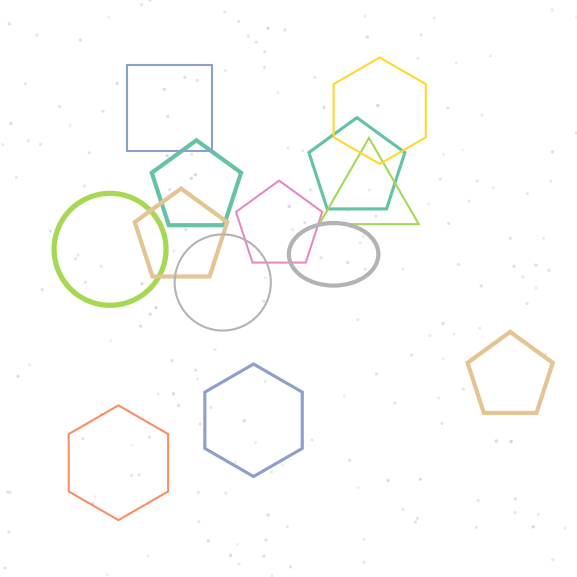[{"shape": "pentagon", "thickness": 2, "radius": 0.41, "center": [0.34, 0.675]}, {"shape": "pentagon", "thickness": 1.5, "radius": 0.44, "center": [0.618, 0.708]}, {"shape": "hexagon", "thickness": 1, "radius": 0.5, "center": [0.205, 0.198]}, {"shape": "hexagon", "thickness": 1.5, "radius": 0.49, "center": [0.439, 0.271]}, {"shape": "square", "thickness": 1, "radius": 0.37, "center": [0.293, 0.812]}, {"shape": "pentagon", "thickness": 1, "radius": 0.39, "center": [0.483, 0.608]}, {"shape": "circle", "thickness": 2.5, "radius": 0.48, "center": [0.191, 0.567]}, {"shape": "triangle", "thickness": 1, "radius": 0.5, "center": [0.639, 0.661]}, {"shape": "hexagon", "thickness": 1, "radius": 0.46, "center": [0.658, 0.807]}, {"shape": "pentagon", "thickness": 2, "radius": 0.39, "center": [0.883, 0.347]}, {"shape": "pentagon", "thickness": 2, "radius": 0.42, "center": [0.313, 0.588]}, {"shape": "circle", "thickness": 1, "radius": 0.42, "center": [0.386, 0.51]}, {"shape": "oval", "thickness": 2, "radius": 0.39, "center": [0.578, 0.559]}]